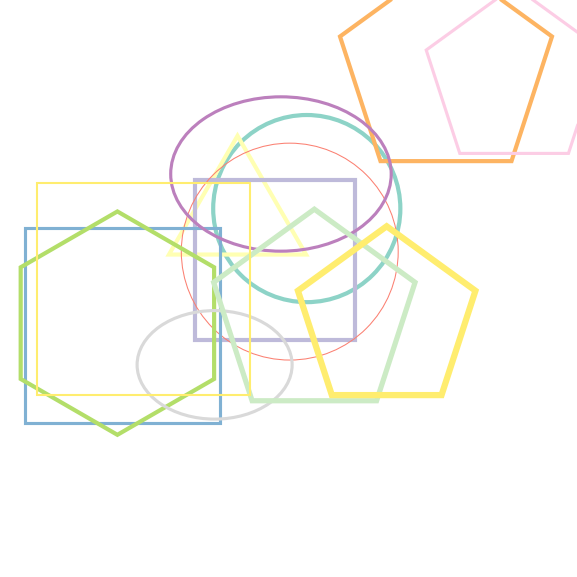[{"shape": "circle", "thickness": 2, "radius": 0.81, "center": [0.531, 0.638]}, {"shape": "triangle", "thickness": 2, "radius": 0.69, "center": [0.411, 0.627]}, {"shape": "square", "thickness": 2, "radius": 0.69, "center": [0.476, 0.549]}, {"shape": "circle", "thickness": 0.5, "radius": 0.94, "center": [0.502, 0.563]}, {"shape": "square", "thickness": 1.5, "radius": 0.84, "center": [0.213, 0.435]}, {"shape": "pentagon", "thickness": 2, "radius": 0.97, "center": [0.772, 0.876]}, {"shape": "hexagon", "thickness": 2, "radius": 0.97, "center": [0.203, 0.44]}, {"shape": "pentagon", "thickness": 1.5, "radius": 0.8, "center": [0.89, 0.863]}, {"shape": "oval", "thickness": 1.5, "radius": 0.67, "center": [0.372, 0.367]}, {"shape": "oval", "thickness": 1.5, "radius": 0.95, "center": [0.487, 0.698]}, {"shape": "pentagon", "thickness": 2.5, "radius": 0.92, "center": [0.544, 0.454]}, {"shape": "square", "thickness": 1, "radius": 0.92, "center": [0.248, 0.499]}, {"shape": "pentagon", "thickness": 3, "radius": 0.81, "center": [0.67, 0.446]}]